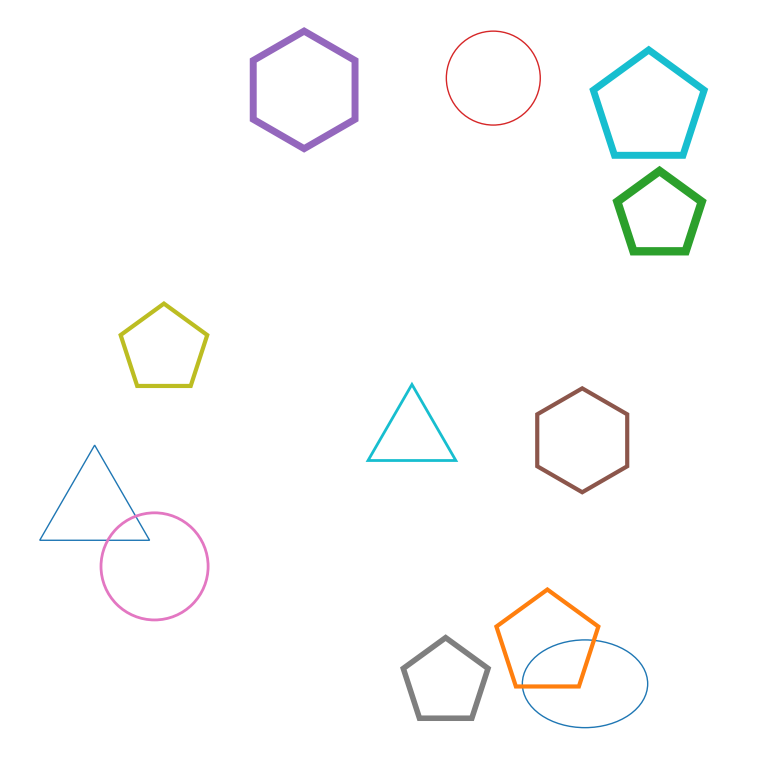[{"shape": "oval", "thickness": 0.5, "radius": 0.41, "center": [0.76, 0.112]}, {"shape": "triangle", "thickness": 0.5, "radius": 0.41, "center": [0.123, 0.34]}, {"shape": "pentagon", "thickness": 1.5, "radius": 0.35, "center": [0.711, 0.165]}, {"shape": "pentagon", "thickness": 3, "radius": 0.29, "center": [0.857, 0.72]}, {"shape": "circle", "thickness": 0.5, "radius": 0.3, "center": [0.641, 0.899]}, {"shape": "hexagon", "thickness": 2.5, "radius": 0.38, "center": [0.395, 0.883]}, {"shape": "hexagon", "thickness": 1.5, "radius": 0.34, "center": [0.756, 0.428]}, {"shape": "circle", "thickness": 1, "radius": 0.35, "center": [0.201, 0.264]}, {"shape": "pentagon", "thickness": 2, "radius": 0.29, "center": [0.579, 0.114]}, {"shape": "pentagon", "thickness": 1.5, "radius": 0.3, "center": [0.213, 0.547]}, {"shape": "pentagon", "thickness": 2.5, "radius": 0.38, "center": [0.843, 0.86]}, {"shape": "triangle", "thickness": 1, "radius": 0.33, "center": [0.535, 0.435]}]